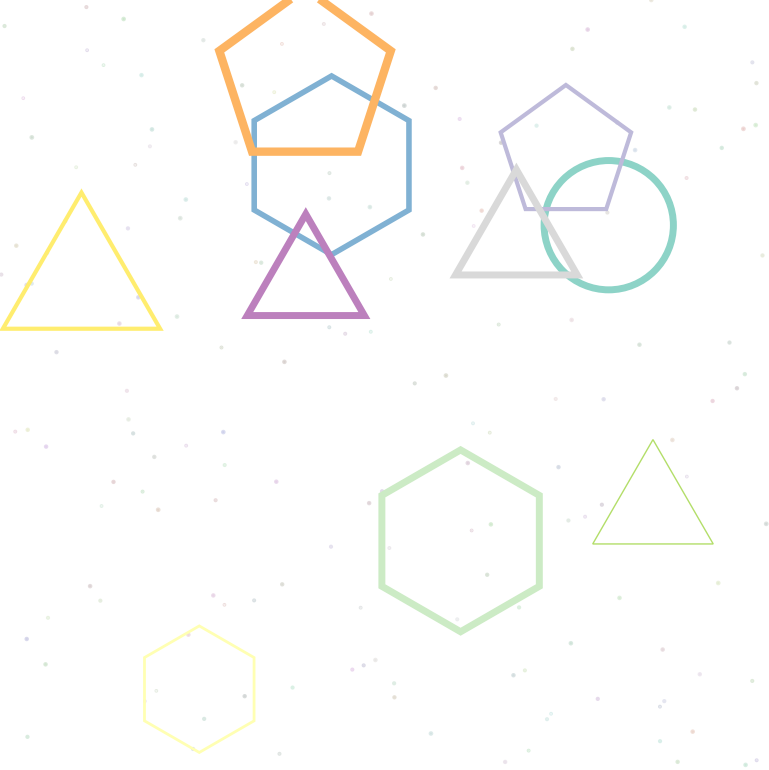[{"shape": "circle", "thickness": 2.5, "radius": 0.42, "center": [0.791, 0.708]}, {"shape": "hexagon", "thickness": 1, "radius": 0.41, "center": [0.259, 0.105]}, {"shape": "pentagon", "thickness": 1.5, "radius": 0.45, "center": [0.735, 0.801]}, {"shape": "hexagon", "thickness": 2, "radius": 0.58, "center": [0.431, 0.785]}, {"shape": "pentagon", "thickness": 3, "radius": 0.59, "center": [0.396, 0.898]}, {"shape": "triangle", "thickness": 0.5, "radius": 0.45, "center": [0.848, 0.339]}, {"shape": "triangle", "thickness": 2.5, "radius": 0.46, "center": [0.671, 0.689]}, {"shape": "triangle", "thickness": 2.5, "radius": 0.44, "center": [0.397, 0.634]}, {"shape": "hexagon", "thickness": 2.5, "radius": 0.59, "center": [0.598, 0.298]}, {"shape": "triangle", "thickness": 1.5, "radius": 0.59, "center": [0.106, 0.632]}]